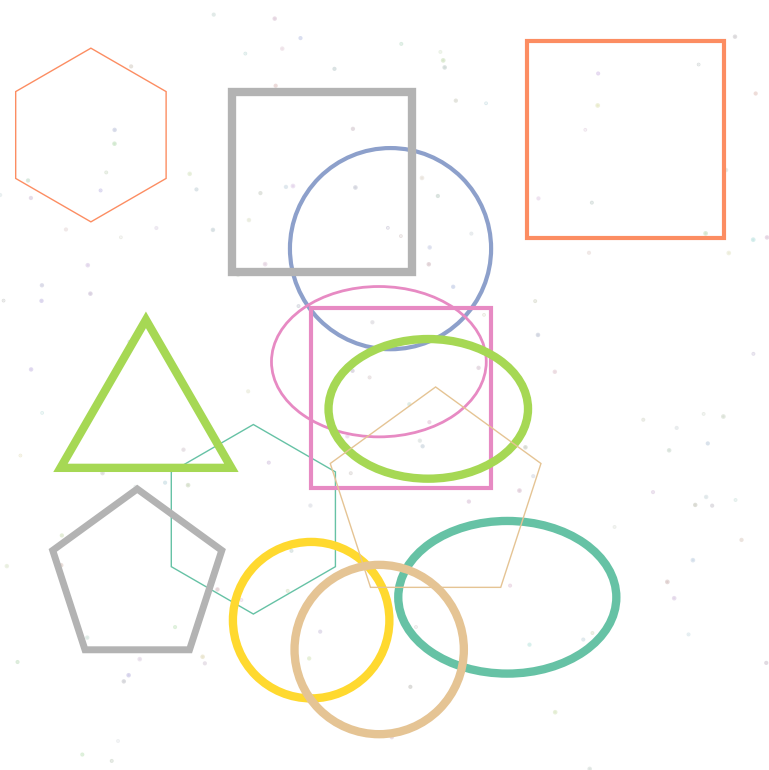[{"shape": "oval", "thickness": 3, "radius": 0.71, "center": [0.659, 0.224]}, {"shape": "hexagon", "thickness": 0.5, "radius": 0.62, "center": [0.329, 0.326]}, {"shape": "square", "thickness": 1.5, "radius": 0.64, "center": [0.812, 0.818]}, {"shape": "hexagon", "thickness": 0.5, "radius": 0.56, "center": [0.118, 0.825]}, {"shape": "circle", "thickness": 1.5, "radius": 0.65, "center": [0.507, 0.677]}, {"shape": "oval", "thickness": 1, "radius": 0.7, "center": [0.492, 0.53]}, {"shape": "square", "thickness": 1.5, "radius": 0.58, "center": [0.521, 0.483]}, {"shape": "oval", "thickness": 3, "radius": 0.65, "center": [0.556, 0.469]}, {"shape": "triangle", "thickness": 3, "radius": 0.64, "center": [0.19, 0.456]}, {"shape": "circle", "thickness": 3, "radius": 0.51, "center": [0.404, 0.195]}, {"shape": "circle", "thickness": 3, "radius": 0.55, "center": [0.492, 0.156]}, {"shape": "pentagon", "thickness": 0.5, "radius": 0.72, "center": [0.566, 0.354]}, {"shape": "square", "thickness": 3, "radius": 0.58, "center": [0.418, 0.764]}, {"shape": "pentagon", "thickness": 2.5, "radius": 0.58, "center": [0.178, 0.25]}]